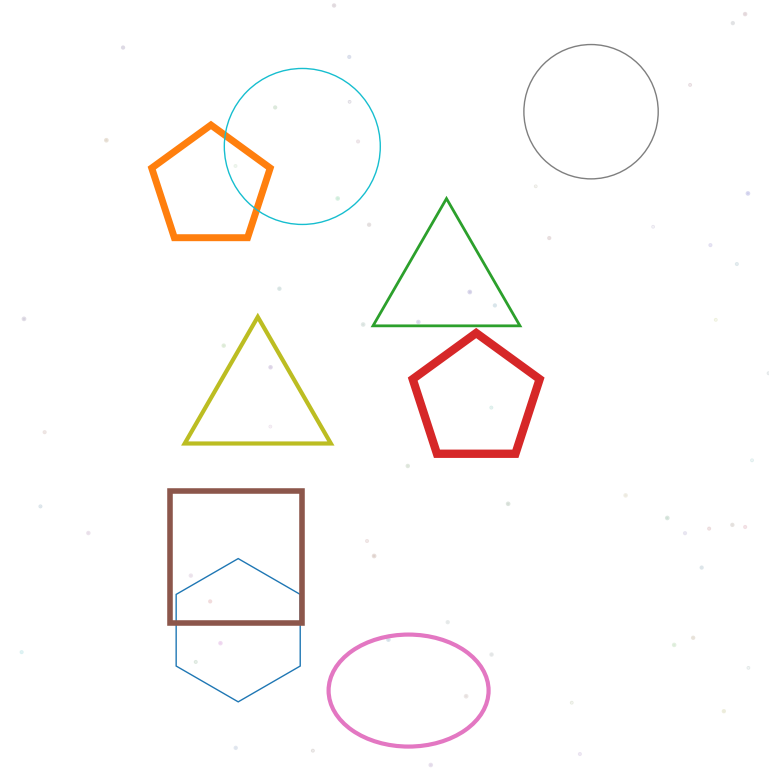[{"shape": "hexagon", "thickness": 0.5, "radius": 0.47, "center": [0.309, 0.182]}, {"shape": "pentagon", "thickness": 2.5, "radius": 0.4, "center": [0.274, 0.757]}, {"shape": "triangle", "thickness": 1, "radius": 0.55, "center": [0.58, 0.632]}, {"shape": "pentagon", "thickness": 3, "radius": 0.43, "center": [0.618, 0.481]}, {"shape": "square", "thickness": 2, "radius": 0.43, "center": [0.306, 0.277]}, {"shape": "oval", "thickness": 1.5, "radius": 0.52, "center": [0.531, 0.103]}, {"shape": "circle", "thickness": 0.5, "radius": 0.44, "center": [0.768, 0.855]}, {"shape": "triangle", "thickness": 1.5, "radius": 0.55, "center": [0.335, 0.479]}, {"shape": "circle", "thickness": 0.5, "radius": 0.51, "center": [0.393, 0.81]}]